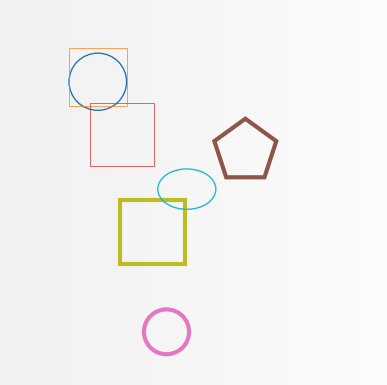[{"shape": "circle", "thickness": 1, "radius": 0.37, "center": [0.252, 0.788]}, {"shape": "square", "thickness": 0.5, "radius": 0.38, "center": [0.253, 0.8]}, {"shape": "square", "thickness": 0.5, "radius": 0.41, "center": [0.315, 0.651]}, {"shape": "pentagon", "thickness": 3, "radius": 0.42, "center": [0.633, 0.607]}, {"shape": "circle", "thickness": 3, "radius": 0.29, "center": [0.43, 0.138]}, {"shape": "square", "thickness": 3, "radius": 0.42, "center": [0.393, 0.397]}, {"shape": "oval", "thickness": 1, "radius": 0.37, "center": [0.482, 0.509]}]